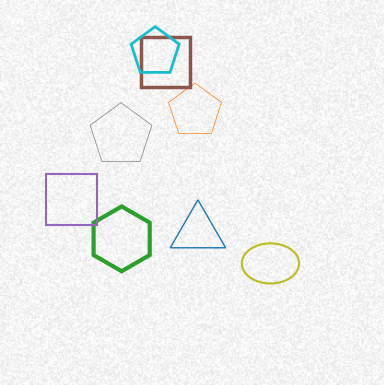[{"shape": "triangle", "thickness": 1, "radius": 0.42, "center": [0.514, 0.398]}, {"shape": "pentagon", "thickness": 0.5, "radius": 0.36, "center": [0.507, 0.712]}, {"shape": "hexagon", "thickness": 3, "radius": 0.42, "center": [0.316, 0.38]}, {"shape": "square", "thickness": 1.5, "radius": 0.33, "center": [0.185, 0.481]}, {"shape": "square", "thickness": 2.5, "radius": 0.32, "center": [0.43, 0.839]}, {"shape": "pentagon", "thickness": 0.5, "radius": 0.42, "center": [0.314, 0.649]}, {"shape": "oval", "thickness": 1.5, "radius": 0.37, "center": [0.703, 0.316]}, {"shape": "pentagon", "thickness": 2, "radius": 0.33, "center": [0.403, 0.865]}]